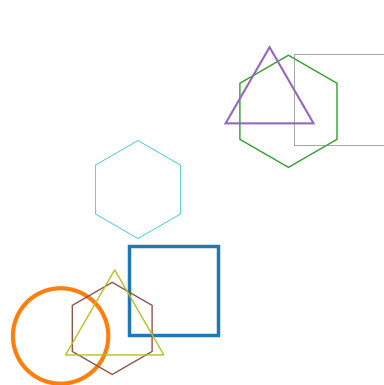[{"shape": "square", "thickness": 2.5, "radius": 0.58, "center": [0.451, 0.246]}, {"shape": "circle", "thickness": 3, "radius": 0.62, "center": [0.157, 0.127]}, {"shape": "hexagon", "thickness": 1, "radius": 0.73, "center": [0.749, 0.711]}, {"shape": "triangle", "thickness": 1.5, "radius": 0.66, "center": [0.7, 0.746]}, {"shape": "hexagon", "thickness": 1, "radius": 0.6, "center": [0.291, 0.147]}, {"shape": "square", "thickness": 0.5, "radius": 0.59, "center": [0.882, 0.742]}, {"shape": "triangle", "thickness": 1, "radius": 0.74, "center": [0.298, 0.152]}, {"shape": "hexagon", "thickness": 0.5, "radius": 0.64, "center": [0.358, 0.508]}]